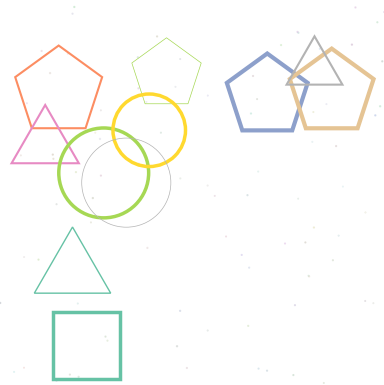[{"shape": "square", "thickness": 2.5, "radius": 0.44, "center": [0.223, 0.104]}, {"shape": "triangle", "thickness": 1, "radius": 0.57, "center": [0.188, 0.296]}, {"shape": "pentagon", "thickness": 1.5, "radius": 0.59, "center": [0.152, 0.763]}, {"shape": "pentagon", "thickness": 3, "radius": 0.55, "center": [0.694, 0.751]}, {"shape": "triangle", "thickness": 1.5, "radius": 0.5, "center": [0.117, 0.626]}, {"shape": "pentagon", "thickness": 0.5, "radius": 0.47, "center": [0.433, 0.807]}, {"shape": "circle", "thickness": 2.5, "radius": 0.58, "center": [0.269, 0.551]}, {"shape": "circle", "thickness": 2.5, "radius": 0.47, "center": [0.388, 0.662]}, {"shape": "pentagon", "thickness": 3, "radius": 0.57, "center": [0.862, 0.759]}, {"shape": "triangle", "thickness": 1.5, "radius": 0.42, "center": [0.817, 0.822]}, {"shape": "circle", "thickness": 0.5, "radius": 0.58, "center": [0.328, 0.526]}]